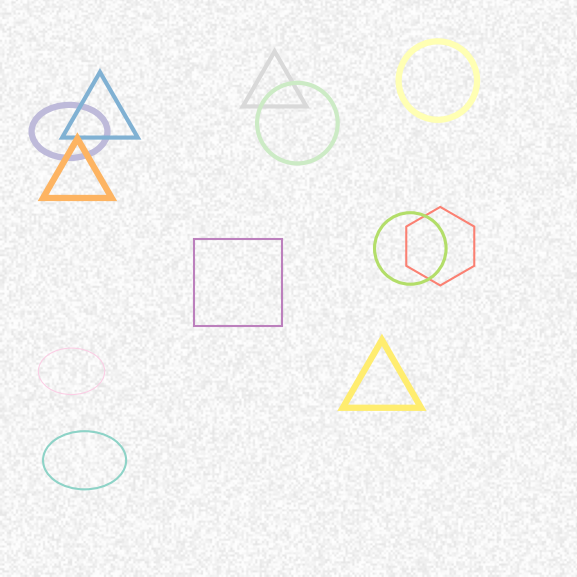[{"shape": "oval", "thickness": 1, "radius": 0.36, "center": [0.146, 0.202]}, {"shape": "circle", "thickness": 3, "radius": 0.34, "center": [0.758, 0.86]}, {"shape": "oval", "thickness": 3, "radius": 0.33, "center": [0.12, 0.772]}, {"shape": "hexagon", "thickness": 1, "radius": 0.34, "center": [0.762, 0.573]}, {"shape": "triangle", "thickness": 2, "radius": 0.38, "center": [0.173, 0.799]}, {"shape": "triangle", "thickness": 3, "radius": 0.34, "center": [0.134, 0.691]}, {"shape": "circle", "thickness": 1.5, "radius": 0.31, "center": [0.71, 0.569]}, {"shape": "oval", "thickness": 0.5, "radius": 0.29, "center": [0.124, 0.356]}, {"shape": "triangle", "thickness": 2, "radius": 0.32, "center": [0.476, 0.847]}, {"shape": "square", "thickness": 1, "radius": 0.38, "center": [0.412, 0.51]}, {"shape": "circle", "thickness": 2, "radius": 0.35, "center": [0.515, 0.786]}, {"shape": "triangle", "thickness": 3, "radius": 0.39, "center": [0.661, 0.332]}]